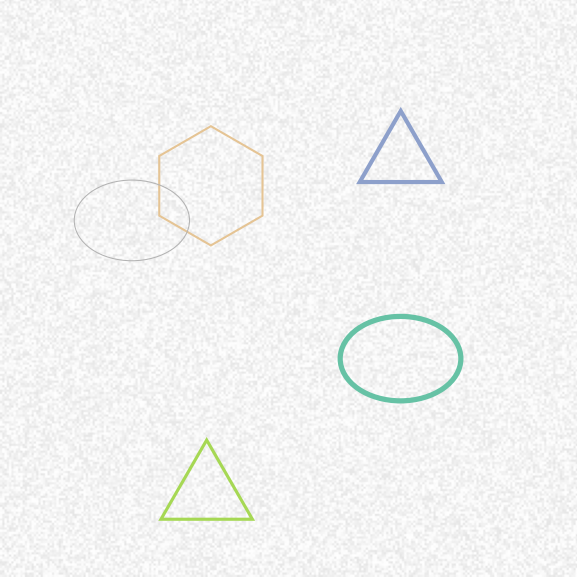[{"shape": "oval", "thickness": 2.5, "radius": 0.52, "center": [0.694, 0.378]}, {"shape": "triangle", "thickness": 2, "radius": 0.41, "center": [0.694, 0.725]}, {"shape": "triangle", "thickness": 1.5, "radius": 0.46, "center": [0.358, 0.146]}, {"shape": "hexagon", "thickness": 1, "radius": 0.52, "center": [0.365, 0.677]}, {"shape": "oval", "thickness": 0.5, "radius": 0.5, "center": [0.228, 0.617]}]